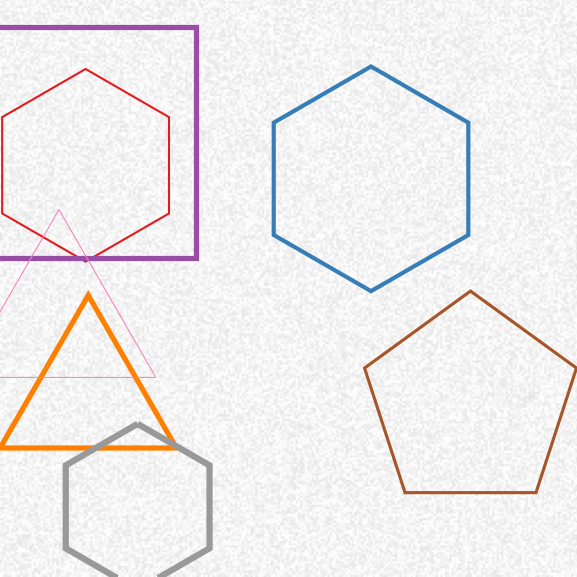[{"shape": "hexagon", "thickness": 1, "radius": 0.83, "center": [0.148, 0.713]}, {"shape": "hexagon", "thickness": 2, "radius": 0.97, "center": [0.642, 0.689]}, {"shape": "square", "thickness": 2.5, "radius": 1.0, "center": [0.14, 0.753]}, {"shape": "triangle", "thickness": 2.5, "radius": 0.88, "center": [0.153, 0.311]}, {"shape": "pentagon", "thickness": 1.5, "radius": 0.96, "center": [0.815, 0.302]}, {"shape": "triangle", "thickness": 0.5, "radius": 0.97, "center": [0.102, 0.442]}, {"shape": "hexagon", "thickness": 3, "radius": 0.72, "center": [0.238, 0.122]}]